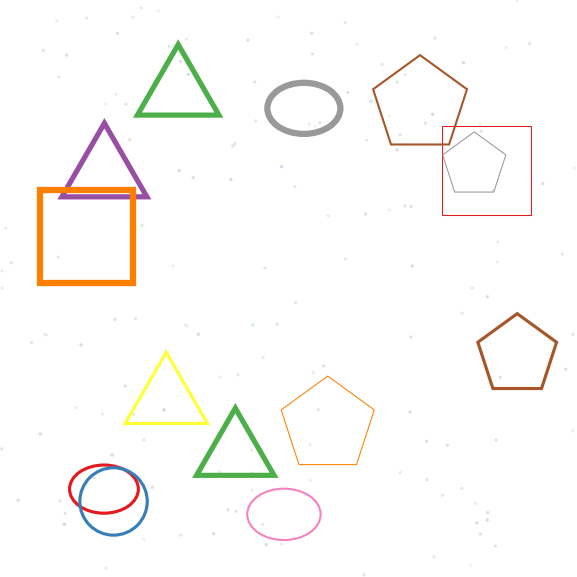[{"shape": "oval", "thickness": 1.5, "radius": 0.3, "center": [0.18, 0.152]}, {"shape": "square", "thickness": 0.5, "radius": 0.39, "center": [0.843, 0.704]}, {"shape": "circle", "thickness": 1.5, "radius": 0.29, "center": [0.197, 0.131]}, {"shape": "triangle", "thickness": 2.5, "radius": 0.41, "center": [0.309, 0.841]}, {"shape": "triangle", "thickness": 2.5, "radius": 0.39, "center": [0.407, 0.215]}, {"shape": "triangle", "thickness": 2.5, "radius": 0.42, "center": [0.181, 0.701]}, {"shape": "square", "thickness": 3, "radius": 0.4, "center": [0.149, 0.589]}, {"shape": "pentagon", "thickness": 0.5, "radius": 0.42, "center": [0.568, 0.263]}, {"shape": "triangle", "thickness": 1.5, "radius": 0.41, "center": [0.288, 0.307]}, {"shape": "pentagon", "thickness": 1, "radius": 0.43, "center": [0.727, 0.818]}, {"shape": "pentagon", "thickness": 1.5, "radius": 0.36, "center": [0.896, 0.384]}, {"shape": "oval", "thickness": 1, "radius": 0.32, "center": [0.492, 0.108]}, {"shape": "pentagon", "thickness": 0.5, "radius": 0.29, "center": [0.821, 0.713]}, {"shape": "oval", "thickness": 3, "radius": 0.32, "center": [0.526, 0.812]}]